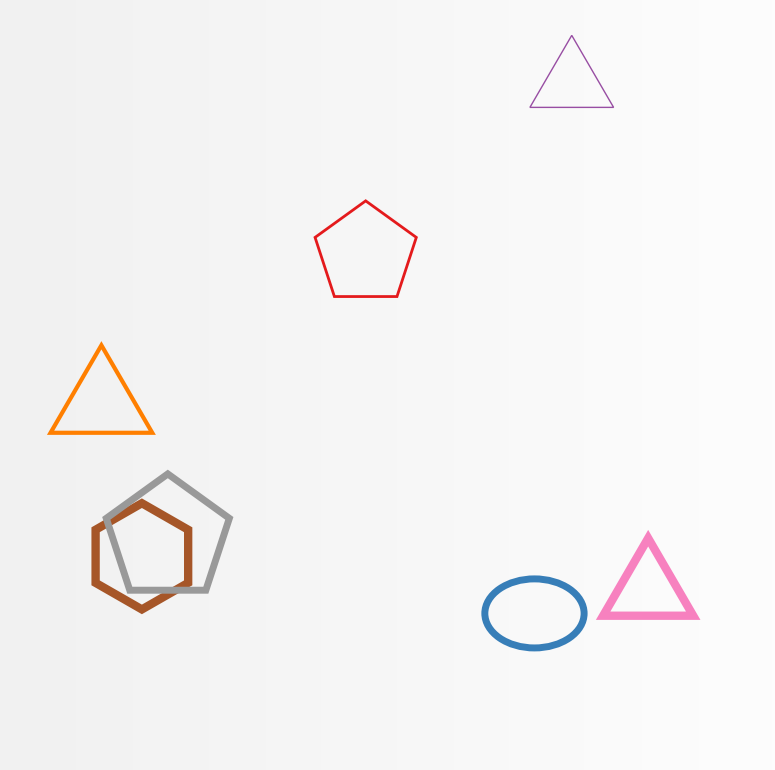[{"shape": "pentagon", "thickness": 1, "radius": 0.34, "center": [0.472, 0.67]}, {"shape": "oval", "thickness": 2.5, "radius": 0.32, "center": [0.69, 0.203]}, {"shape": "triangle", "thickness": 0.5, "radius": 0.31, "center": [0.738, 0.892]}, {"shape": "triangle", "thickness": 1.5, "radius": 0.38, "center": [0.131, 0.476]}, {"shape": "hexagon", "thickness": 3, "radius": 0.34, "center": [0.183, 0.278]}, {"shape": "triangle", "thickness": 3, "radius": 0.34, "center": [0.836, 0.234]}, {"shape": "pentagon", "thickness": 2.5, "radius": 0.42, "center": [0.217, 0.301]}]